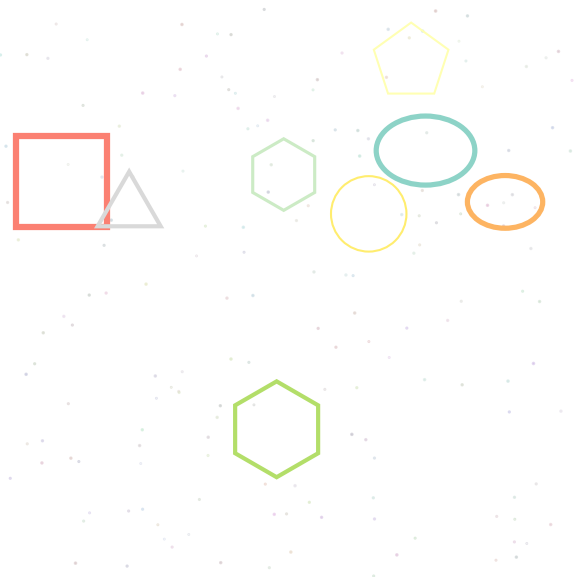[{"shape": "oval", "thickness": 2.5, "radius": 0.43, "center": [0.737, 0.738]}, {"shape": "pentagon", "thickness": 1, "radius": 0.34, "center": [0.712, 0.892]}, {"shape": "square", "thickness": 3, "radius": 0.4, "center": [0.106, 0.685]}, {"shape": "oval", "thickness": 2.5, "radius": 0.33, "center": [0.875, 0.65]}, {"shape": "hexagon", "thickness": 2, "radius": 0.41, "center": [0.479, 0.256]}, {"shape": "triangle", "thickness": 2, "radius": 0.32, "center": [0.224, 0.639]}, {"shape": "hexagon", "thickness": 1.5, "radius": 0.31, "center": [0.491, 0.697]}, {"shape": "circle", "thickness": 1, "radius": 0.33, "center": [0.638, 0.629]}]